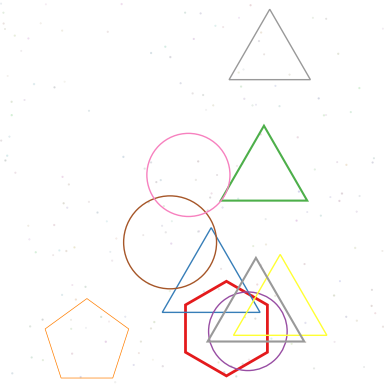[{"shape": "hexagon", "thickness": 2, "radius": 0.61, "center": [0.588, 0.147]}, {"shape": "triangle", "thickness": 1, "radius": 0.73, "center": [0.549, 0.262]}, {"shape": "triangle", "thickness": 1.5, "radius": 0.65, "center": [0.686, 0.544]}, {"shape": "circle", "thickness": 1, "radius": 0.51, "center": [0.644, 0.14]}, {"shape": "pentagon", "thickness": 0.5, "radius": 0.57, "center": [0.226, 0.11]}, {"shape": "triangle", "thickness": 1, "radius": 0.7, "center": [0.728, 0.199]}, {"shape": "circle", "thickness": 1, "radius": 0.6, "center": [0.442, 0.371]}, {"shape": "circle", "thickness": 1, "radius": 0.54, "center": [0.489, 0.546]}, {"shape": "triangle", "thickness": 1.5, "radius": 0.72, "center": [0.665, 0.185]}, {"shape": "triangle", "thickness": 1, "radius": 0.61, "center": [0.701, 0.854]}]